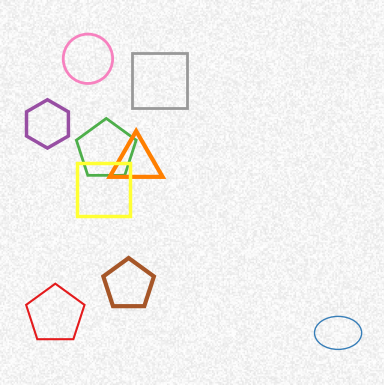[{"shape": "pentagon", "thickness": 1.5, "radius": 0.4, "center": [0.144, 0.183]}, {"shape": "oval", "thickness": 1, "radius": 0.31, "center": [0.878, 0.135]}, {"shape": "pentagon", "thickness": 2, "radius": 0.41, "center": [0.276, 0.611]}, {"shape": "hexagon", "thickness": 2.5, "radius": 0.31, "center": [0.123, 0.678]}, {"shape": "triangle", "thickness": 3, "radius": 0.4, "center": [0.354, 0.58]}, {"shape": "square", "thickness": 2.5, "radius": 0.34, "center": [0.269, 0.508]}, {"shape": "pentagon", "thickness": 3, "radius": 0.35, "center": [0.334, 0.261]}, {"shape": "circle", "thickness": 2, "radius": 0.32, "center": [0.228, 0.847]}, {"shape": "square", "thickness": 2, "radius": 0.36, "center": [0.415, 0.791]}]